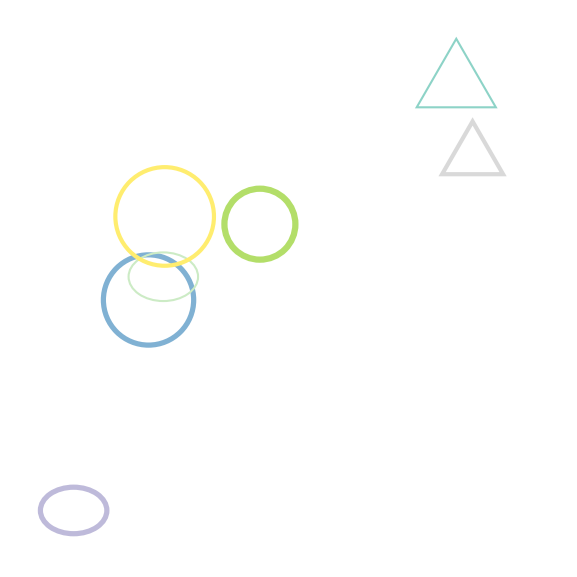[{"shape": "triangle", "thickness": 1, "radius": 0.4, "center": [0.79, 0.853]}, {"shape": "oval", "thickness": 2.5, "radius": 0.29, "center": [0.128, 0.115]}, {"shape": "circle", "thickness": 2.5, "radius": 0.39, "center": [0.257, 0.48]}, {"shape": "circle", "thickness": 3, "radius": 0.31, "center": [0.45, 0.611]}, {"shape": "triangle", "thickness": 2, "radius": 0.3, "center": [0.818, 0.728]}, {"shape": "oval", "thickness": 1, "radius": 0.3, "center": [0.283, 0.52]}, {"shape": "circle", "thickness": 2, "radius": 0.43, "center": [0.285, 0.624]}]